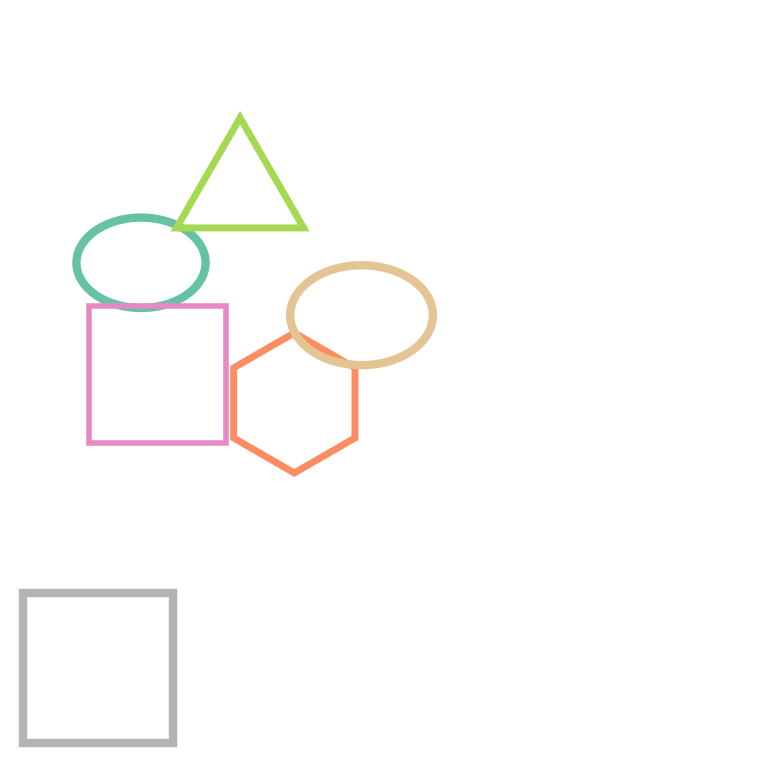[{"shape": "oval", "thickness": 3, "radius": 0.42, "center": [0.183, 0.659]}, {"shape": "hexagon", "thickness": 2.5, "radius": 0.45, "center": [0.382, 0.477]}, {"shape": "square", "thickness": 2, "radius": 0.45, "center": [0.204, 0.514]}, {"shape": "triangle", "thickness": 2.5, "radius": 0.48, "center": [0.312, 0.752]}, {"shape": "oval", "thickness": 3, "radius": 0.46, "center": [0.47, 0.591]}, {"shape": "square", "thickness": 3, "radius": 0.49, "center": [0.127, 0.132]}]